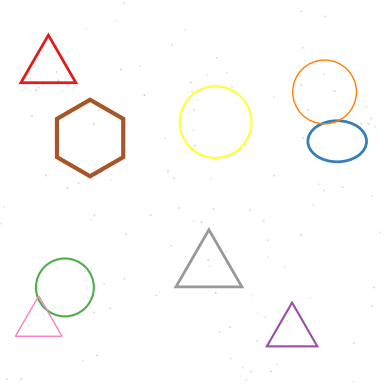[{"shape": "triangle", "thickness": 2, "radius": 0.41, "center": [0.126, 0.826]}, {"shape": "oval", "thickness": 2, "radius": 0.38, "center": [0.876, 0.633]}, {"shape": "circle", "thickness": 1.5, "radius": 0.38, "center": [0.169, 0.253]}, {"shape": "triangle", "thickness": 1.5, "radius": 0.38, "center": [0.759, 0.138]}, {"shape": "circle", "thickness": 1, "radius": 0.41, "center": [0.843, 0.761]}, {"shape": "circle", "thickness": 1.5, "radius": 0.47, "center": [0.56, 0.683]}, {"shape": "hexagon", "thickness": 3, "radius": 0.5, "center": [0.234, 0.642]}, {"shape": "triangle", "thickness": 1, "radius": 0.35, "center": [0.101, 0.162]}, {"shape": "triangle", "thickness": 2, "radius": 0.49, "center": [0.543, 0.304]}]